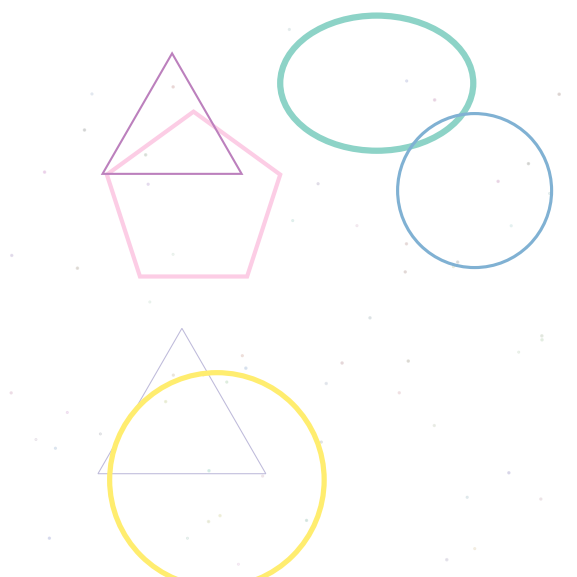[{"shape": "oval", "thickness": 3, "radius": 0.84, "center": [0.652, 0.855]}, {"shape": "triangle", "thickness": 0.5, "radius": 0.84, "center": [0.315, 0.263]}, {"shape": "circle", "thickness": 1.5, "radius": 0.67, "center": [0.822, 0.669]}, {"shape": "pentagon", "thickness": 2, "radius": 0.79, "center": [0.335, 0.648]}, {"shape": "triangle", "thickness": 1, "radius": 0.7, "center": [0.298, 0.768]}, {"shape": "circle", "thickness": 2.5, "radius": 0.93, "center": [0.376, 0.168]}]